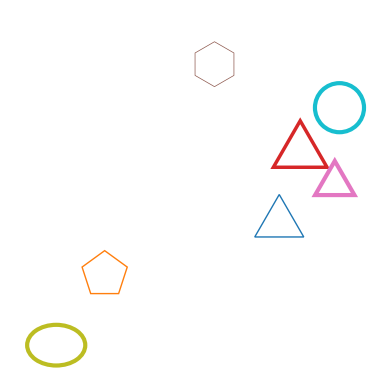[{"shape": "triangle", "thickness": 1, "radius": 0.37, "center": [0.725, 0.421]}, {"shape": "pentagon", "thickness": 1, "radius": 0.31, "center": [0.272, 0.287]}, {"shape": "triangle", "thickness": 2.5, "radius": 0.4, "center": [0.78, 0.606]}, {"shape": "hexagon", "thickness": 0.5, "radius": 0.29, "center": [0.557, 0.833]}, {"shape": "triangle", "thickness": 3, "radius": 0.29, "center": [0.87, 0.523]}, {"shape": "oval", "thickness": 3, "radius": 0.38, "center": [0.146, 0.103]}, {"shape": "circle", "thickness": 3, "radius": 0.32, "center": [0.882, 0.72]}]